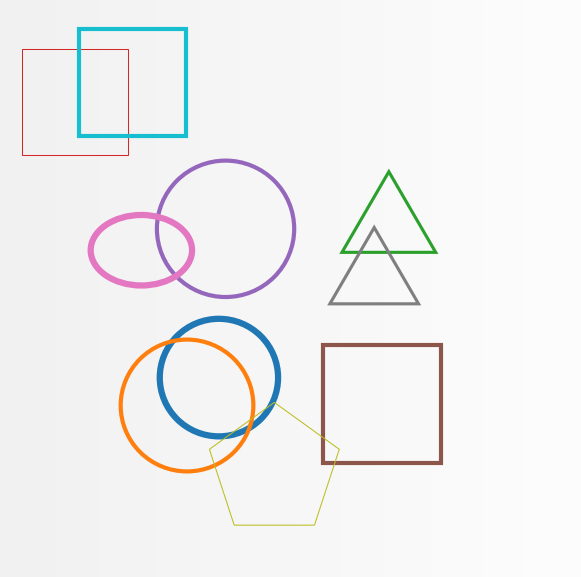[{"shape": "circle", "thickness": 3, "radius": 0.51, "center": [0.377, 0.345]}, {"shape": "circle", "thickness": 2, "radius": 0.57, "center": [0.322, 0.297]}, {"shape": "triangle", "thickness": 1.5, "radius": 0.47, "center": [0.669, 0.609]}, {"shape": "square", "thickness": 0.5, "radius": 0.46, "center": [0.129, 0.823]}, {"shape": "circle", "thickness": 2, "radius": 0.59, "center": [0.388, 0.603]}, {"shape": "square", "thickness": 2, "radius": 0.51, "center": [0.658, 0.3]}, {"shape": "oval", "thickness": 3, "radius": 0.44, "center": [0.243, 0.566]}, {"shape": "triangle", "thickness": 1.5, "radius": 0.44, "center": [0.644, 0.517]}, {"shape": "pentagon", "thickness": 0.5, "radius": 0.59, "center": [0.472, 0.185]}, {"shape": "square", "thickness": 2, "radius": 0.46, "center": [0.228, 0.856]}]